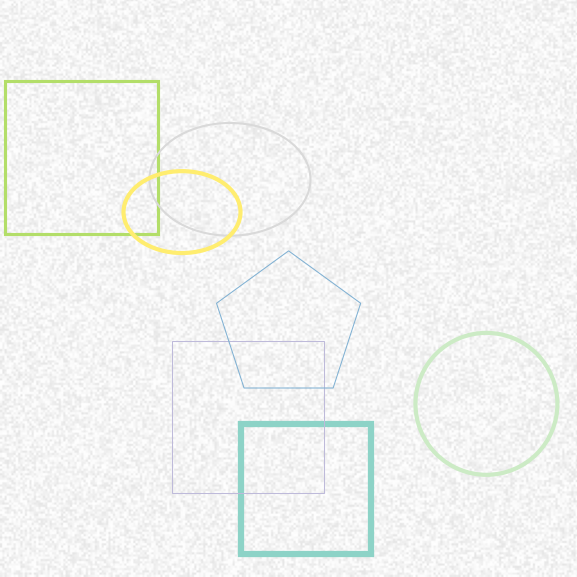[{"shape": "square", "thickness": 3, "radius": 0.56, "center": [0.529, 0.153]}, {"shape": "square", "thickness": 0.5, "radius": 0.66, "center": [0.43, 0.277]}, {"shape": "pentagon", "thickness": 0.5, "radius": 0.66, "center": [0.5, 0.433]}, {"shape": "square", "thickness": 1.5, "radius": 0.66, "center": [0.14, 0.726]}, {"shape": "oval", "thickness": 1, "radius": 0.7, "center": [0.398, 0.689]}, {"shape": "circle", "thickness": 2, "radius": 0.61, "center": [0.842, 0.3]}, {"shape": "oval", "thickness": 2, "radius": 0.51, "center": [0.315, 0.632]}]